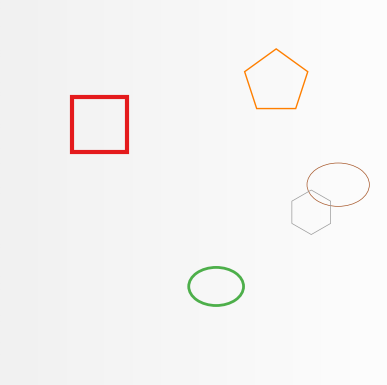[{"shape": "square", "thickness": 3, "radius": 0.36, "center": [0.257, 0.677]}, {"shape": "oval", "thickness": 2, "radius": 0.35, "center": [0.558, 0.256]}, {"shape": "pentagon", "thickness": 1, "radius": 0.43, "center": [0.713, 0.787]}, {"shape": "oval", "thickness": 0.5, "radius": 0.4, "center": [0.873, 0.52]}, {"shape": "hexagon", "thickness": 0.5, "radius": 0.29, "center": [0.803, 0.449]}]